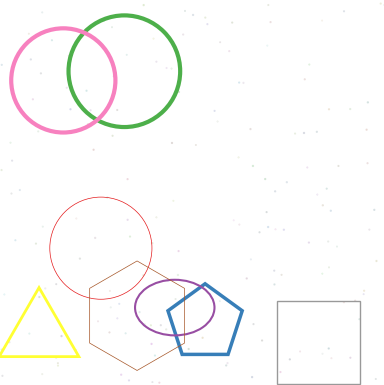[{"shape": "circle", "thickness": 0.5, "radius": 0.66, "center": [0.262, 0.355]}, {"shape": "pentagon", "thickness": 2.5, "radius": 0.51, "center": [0.533, 0.161]}, {"shape": "circle", "thickness": 3, "radius": 0.72, "center": [0.323, 0.815]}, {"shape": "oval", "thickness": 1.5, "radius": 0.52, "center": [0.454, 0.201]}, {"shape": "triangle", "thickness": 2, "radius": 0.6, "center": [0.101, 0.133]}, {"shape": "hexagon", "thickness": 0.5, "radius": 0.71, "center": [0.356, 0.18]}, {"shape": "circle", "thickness": 3, "radius": 0.68, "center": [0.164, 0.791]}, {"shape": "square", "thickness": 1, "radius": 0.54, "center": [0.828, 0.11]}]